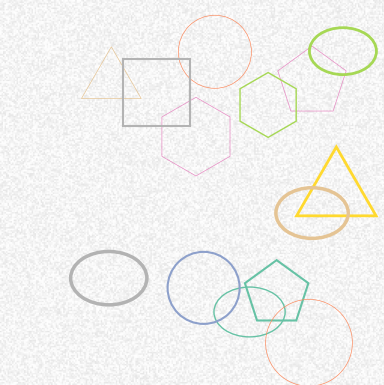[{"shape": "pentagon", "thickness": 1.5, "radius": 0.43, "center": [0.719, 0.238]}, {"shape": "oval", "thickness": 1, "radius": 0.46, "center": [0.648, 0.19]}, {"shape": "circle", "thickness": 0.5, "radius": 0.47, "center": [0.558, 0.865]}, {"shape": "circle", "thickness": 0.5, "radius": 0.56, "center": [0.803, 0.11]}, {"shape": "circle", "thickness": 1.5, "radius": 0.47, "center": [0.529, 0.252]}, {"shape": "pentagon", "thickness": 0.5, "radius": 0.47, "center": [0.81, 0.787]}, {"shape": "hexagon", "thickness": 0.5, "radius": 0.51, "center": [0.509, 0.645]}, {"shape": "hexagon", "thickness": 1, "radius": 0.42, "center": [0.696, 0.727]}, {"shape": "oval", "thickness": 2, "radius": 0.44, "center": [0.891, 0.867]}, {"shape": "triangle", "thickness": 2, "radius": 0.6, "center": [0.874, 0.499]}, {"shape": "oval", "thickness": 2.5, "radius": 0.47, "center": [0.811, 0.447]}, {"shape": "triangle", "thickness": 0.5, "radius": 0.45, "center": [0.289, 0.789]}, {"shape": "oval", "thickness": 2.5, "radius": 0.5, "center": [0.283, 0.278]}, {"shape": "square", "thickness": 1.5, "radius": 0.44, "center": [0.407, 0.759]}]